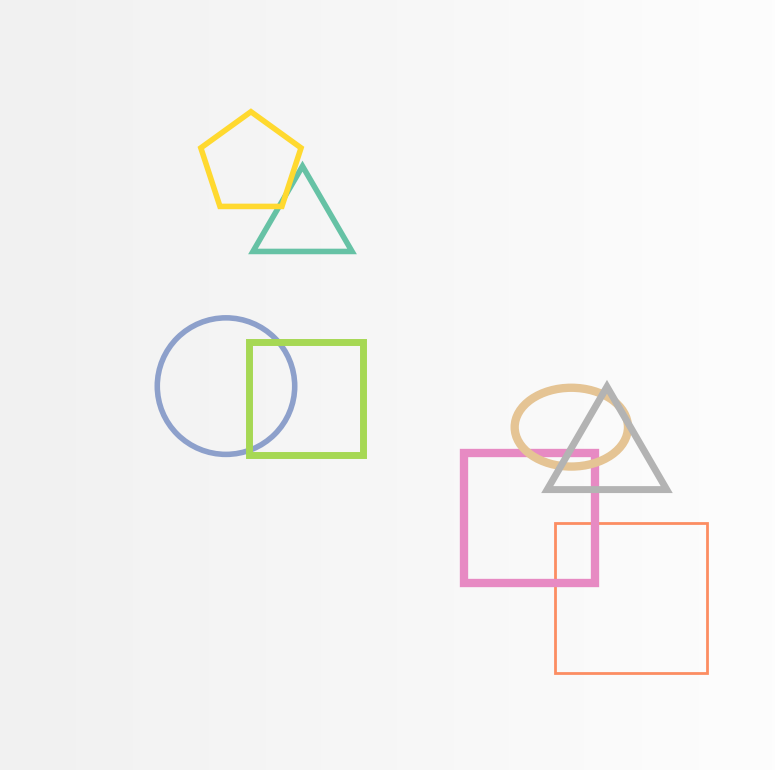[{"shape": "triangle", "thickness": 2, "radius": 0.37, "center": [0.39, 0.71]}, {"shape": "square", "thickness": 1, "radius": 0.49, "center": [0.814, 0.224]}, {"shape": "circle", "thickness": 2, "radius": 0.44, "center": [0.292, 0.499]}, {"shape": "square", "thickness": 3, "radius": 0.42, "center": [0.683, 0.328]}, {"shape": "square", "thickness": 2.5, "radius": 0.37, "center": [0.395, 0.482]}, {"shape": "pentagon", "thickness": 2, "radius": 0.34, "center": [0.324, 0.787]}, {"shape": "oval", "thickness": 3, "radius": 0.37, "center": [0.737, 0.445]}, {"shape": "triangle", "thickness": 2.5, "radius": 0.45, "center": [0.783, 0.409]}]